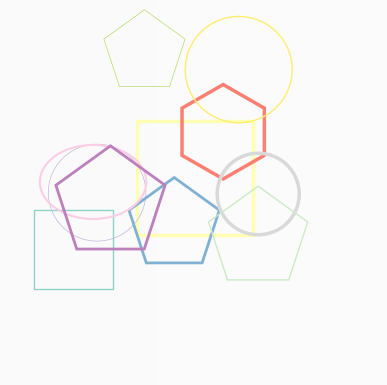[{"shape": "square", "thickness": 1, "radius": 0.51, "center": [0.189, 0.351]}, {"shape": "square", "thickness": 2.5, "radius": 0.74, "center": [0.503, 0.537]}, {"shape": "circle", "thickness": 0.5, "radius": 0.63, "center": [0.25, 0.5]}, {"shape": "hexagon", "thickness": 2.5, "radius": 0.61, "center": [0.576, 0.658]}, {"shape": "pentagon", "thickness": 2, "radius": 0.61, "center": [0.45, 0.416]}, {"shape": "pentagon", "thickness": 0.5, "radius": 0.55, "center": [0.373, 0.864]}, {"shape": "oval", "thickness": 1.5, "radius": 0.69, "center": [0.24, 0.527]}, {"shape": "circle", "thickness": 2.5, "radius": 0.53, "center": [0.666, 0.496]}, {"shape": "pentagon", "thickness": 2, "radius": 0.74, "center": [0.285, 0.473]}, {"shape": "pentagon", "thickness": 1, "radius": 0.67, "center": [0.666, 0.382]}, {"shape": "circle", "thickness": 1, "radius": 0.69, "center": [0.616, 0.819]}]